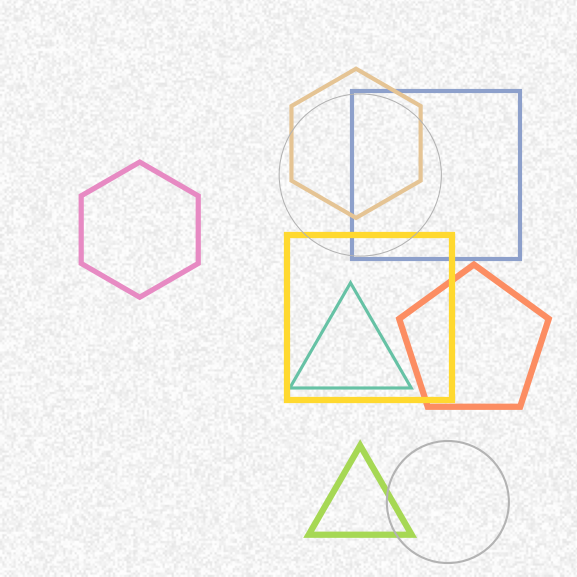[{"shape": "triangle", "thickness": 1.5, "radius": 0.61, "center": [0.607, 0.388]}, {"shape": "pentagon", "thickness": 3, "radius": 0.68, "center": [0.821, 0.405]}, {"shape": "square", "thickness": 2, "radius": 0.73, "center": [0.755, 0.696]}, {"shape": "hexagon", "thickness": 2.5, "radius": 0.59, "center": [0.242, 0.601]}, {"shape": "triangle", "thickness": 3, "radius": 0.51, "center": [0.624, 0.125]}, {"shape": "square", "thickness": 3, "radius": 0.71, "center": [0.64, 0.449]}, {"shape": "hexagon", "thickness": 2, "radius": 0.65, "center": [0.617, 0.751]}, {"shape": "circle", "thickness": 1, "radius": 0.53, "center": [0.776, 0.13]}, {"shape": "circle", "thickness": 0.5, "radius": 0.7, "center": [0.624, 0.696]}]